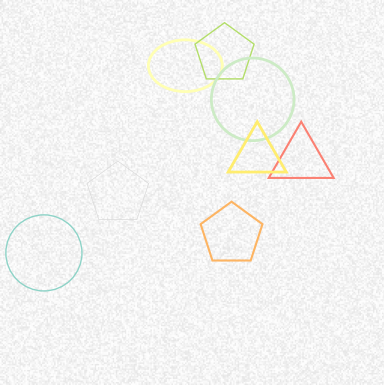[{"shape": "circle", "thickness": 1, "radius": 0.49, "center": [0.114, 0.343]}, {"shape": "oval", "thickness": 2, "radius": 0.48, "center": [0.481, 0.829]}, {"shape": "triangle", "thickness": 1.5, "radius": 0.49, "center": [0.782, 0.587]}, {"shape": "pentagon", "thickness": 1.5, "radius": 0.42, "center": [0.601, 0.392]}, {"shape": "pentagon", "thickness": 1, "radius": 0.4, "center": [0.583, 0.86]}, {"shape": "pentagon", "thickness": 0.5, "radius": 0.42, "center": [0.306, 0.498]}, {"shape": "circle", "thickness": 2, "radius": 0.54, "center": [0.656, 0.742]}, {"shape": "triangle", "thickness": 2, "radius": 0.44, "center": [0.668, 0.597]}]